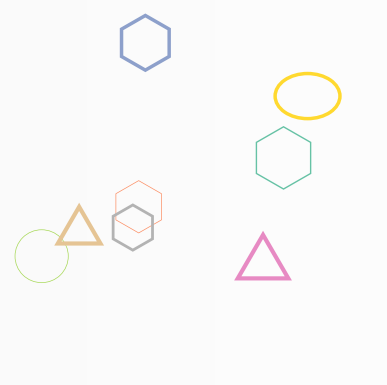[{"shape": "hexagon", "thickness": 1, "radius": 0.4, "center": [0.732, 0.59]}, {"shape": "hexagon", "thickness": 0.5, "radius": 0.34, "center": [0.358, 0.463]}, {"shape": "hexagon", "thickness": 2.5, "radius": 0.35, "center": [0.375, 0.889]}, {"shape": "triangle", "thickness": 3, "radius": 0.38, "center": [0.679, 0.315]}, {"shape": "circle", "thickness": 0.5, "radius": 0.34, "center": [0.107, 0.335]}, {"shape": "oval", "thickness": 2.5, "radius": 0.42, "center": [0.794, 0.75]}, {"shape": "triangle", "thickness": 3, "radius": 0.32, "center": [0.204, 0.399]}, {"shape": "hexagon", "thickness": 2, "radius": 0.29, "center": [0.343, 0.409]}]